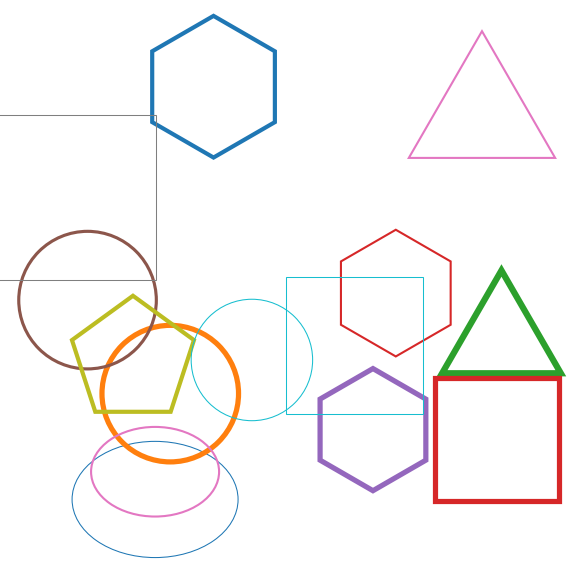[{"shape": "oval", "thickness": 0.5, "radius": 0.72, "center": [0.269, 0.134]}, {"shape": "hexagon", "thickness": 2, "radius": 0.61, "center": [0.37, 0.849]}, {"shape": "circle", "thickness": 2.5, "radius": 0.59, "center": [0.295, 0.318]}, {"shape": "triangle", "thickness": 3, "radius": 0.59, "center": [0.868, 0.412]}, {"shape": "square", "thickness": 2.5, "radius": 0.53, "center": [0.861, 0.238]}, {"shape": "hexagon", "thickness": 1, "radius": 0.55, "center": [0.685, 0.492]}, {"shape": "hexagon", "thickness": 2.5, "radius": 0.53, "center": [0.646, 0.255]}, {"shape": "circle", "thickness": 1.5, "radius": 0.6, "center": [0.152, 0.479]}, {"shape": "triangle", "thickness": 1, "radius": 0.73, "center": [0.835, 0.799]}, {"shape": "oval", "thickness": 1, "radius": 0.55, "center": [0.269, 0.182]}, {"shape": "square", "thickness": 0.5, "radius": 0.72, "center": [0.128, 0.657]}, {"shape": "pentagon", "thickness": 2, "radius": 0.56, "center": [0.23, 0.376]}, {"shape": "square", "thickness": 0.5, "radius": 0.59, "center": [0.614, 0.401]}, {"shape": "circle", "thickness": 0.5, "radius": 0.53, "center": [0.436, 0.376]}]